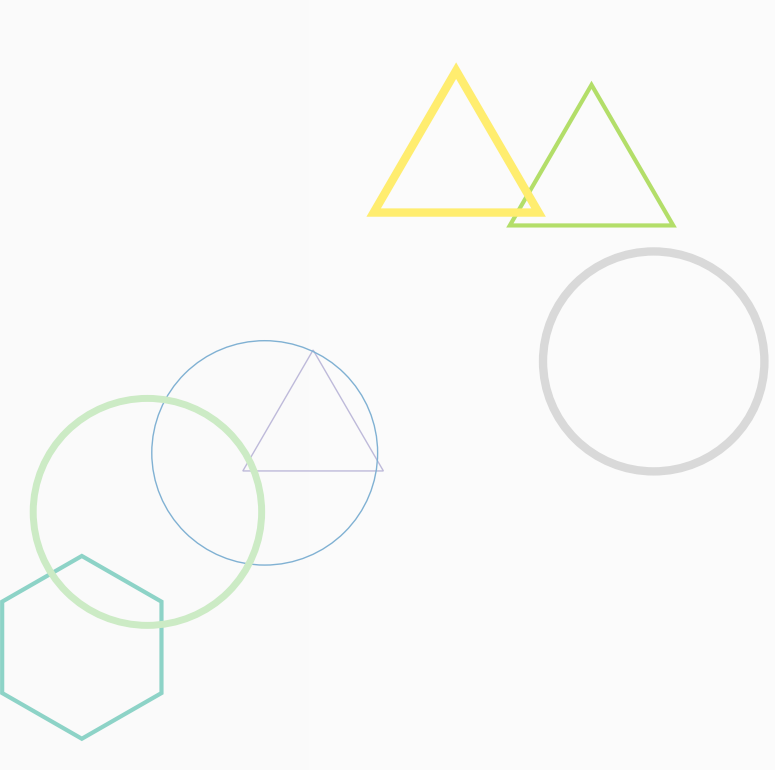[{"shape": "hexagon", "thickness": 1.5, "radius": 0.59, "center": [0.106, 0.159]}, {"shape": "triangle", "thickness": 0.5, "radius": 0.52, "center": [0.404, 0.441]}, {"shape": "circle", "thickness": 0.5, "radius": 0.73, "center": [0.342, 0.412]}, {"shape": "triangle", "thickness": 1.5, "radius": 0.61, "center": [0.763, 0.768]}, {"shape": "circle", "thickness": 3, "radius": 0.71, "center": [0.844, 0.531]}, {"shape": "circle", "thickness": 2.5, "radius": 0.74, "center": [0.19, 0.335]}, {"shape": "triangle", "thickness": 3, "radius": 0.61, "center": [0.589, 0.785]}]